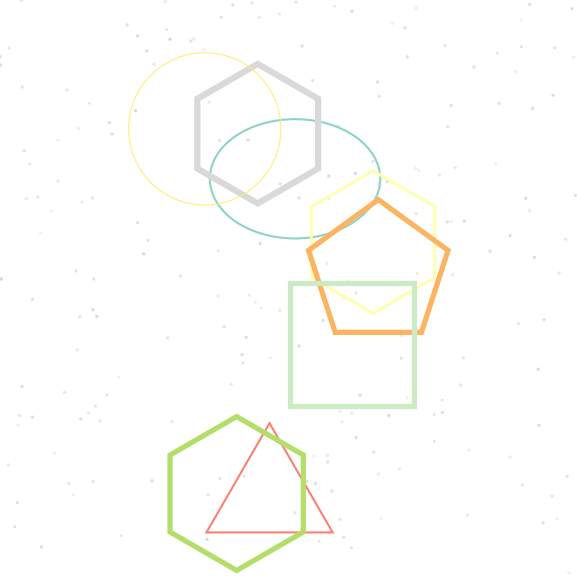[{"shape": "oval", "thickness": 1, "radius": 0.74, "center": [0.511, 0.69]}, {"shape": "hexagon", "thickness": 1.5, "radius": 0.62, "center": [0.646, 0.58]}, {"shape": "triangle", "thickness": 1, "radius": 0.63, "center": [0.467, 0.14]}, {"shape": "pentagon", "thickness": 2.5, "radius": 0.64, "center": [0.655, 0.526]}, {"shape": "hexagon", "thickness": 2.5, "radius": 0.67, "center": [0.41, 0.145]}, {"shape": "hexagon", "thickness": 3, "radius": 0.6, "center": [0.446, 0.768]}, {"shape": "square", "thickness": 2.5, "radius": 0.53, "center": [0.61, 0.403]}, {"shape": "circle", "thickness": 0.5, "radius": 0.66, "center": [0.355, 0.776]}]